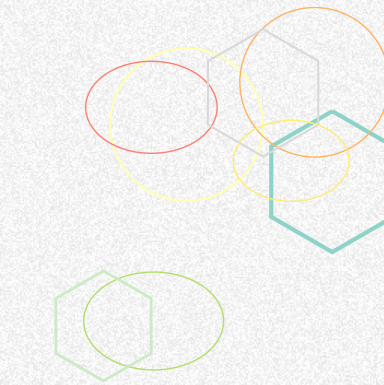[{"shape": "hexagon", "thickness": 3, "radius": 0.92, "center": [0.863, 0.528]}, {"shape": "circle", "thickness": 1.5, "radius": 0.99, "center": [0.484, 0.676]}, {"shape": "oval", "thickness": 1, "radius": 0.85, "center": [0.393, 0.721]}, {"shape": "circle", "thickness": 1, "radius": 0.97, "center": [0.817, 0.786]}, {"shape": "oval", "thickness": 1, "radius": 0.91, "center": [0.399, 0.166]}, {"shape": "hexagon", "thickness": 1.5, "radius": 0.83, "center": [0.683, 0.759]}, {"shape": "hexagon", "thickness": 2, "radius": 0.71, "center": [0.269, 0.154]}, {"shape": "oval", "thickness": 1, "radius": 0.75, "center": [0.756, 0.582]}]